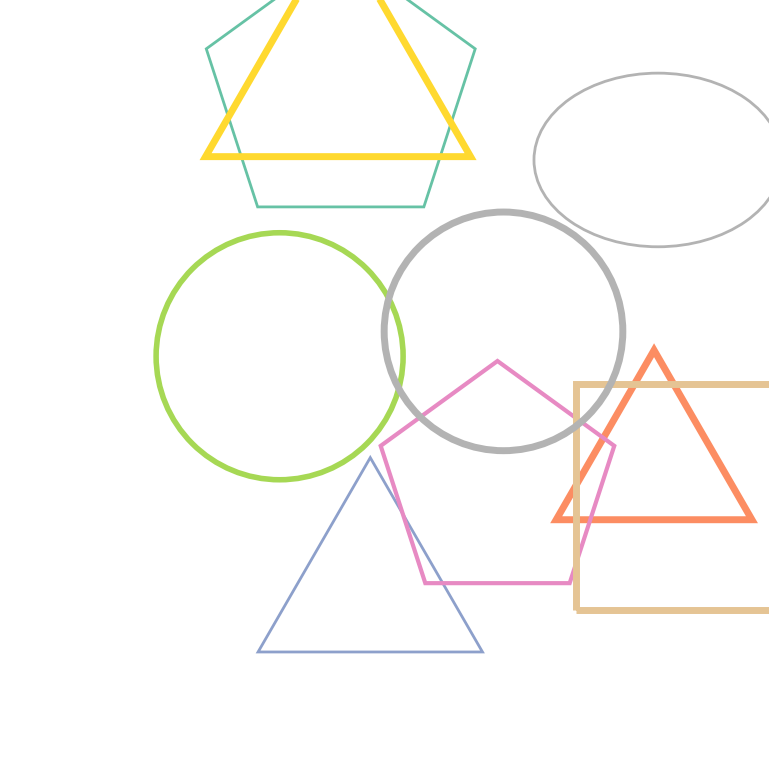[{"shape": "pentagon", "thickness": 1, "radius": 0.92, "center": [0.443, 0.88]}, {"shape": "triangle", "thickness": 2.5, "radius": 0.73, "center": [0.849, 0.398]}, {"shape": "triangle", "thickness": 1, "radius": 0.84, "center": [0.481, 0.237]}, {"shape": "pentagon", "thickness": 1.5, "radius": 0.8, "center": [0.646, 0.372]}, {"shape": "circle", "thickness": 2, "radius": 0.8, "center": [0.363, 0.537]}, {"shape": "triangle", "thickness": 2.5, "radius": 0.99, "center": [0.439, 0.896]}, {"shape": "square", "thickness": 2.5, "radius": 0.74, "center": [0.895, 0.355]}, {"shape": "oval", "thickness": 1, "radius": 0.81, "center": [0.855, 0.792]}, {"shape": "circle", "thickness": 2.5, "radius": 0.77, "center": [0.654, 0.57]}]